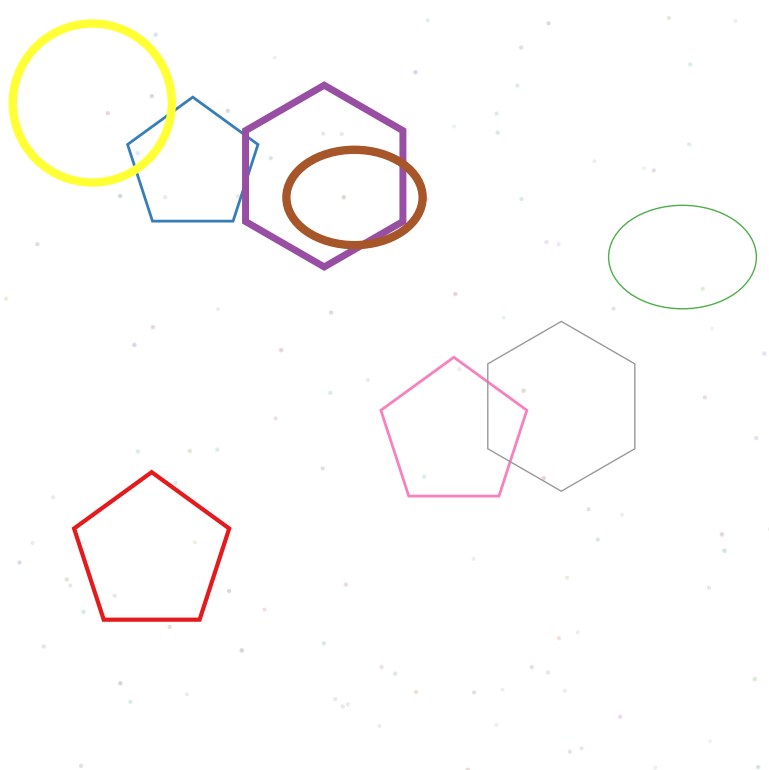[{"shape": "pentagon", "thickness": 1.5, "radius": 0.53, "center": [0.197, 0.281]}, {"shape": "pentagon", "thickness": 1, "radius": 0.45, "center": [0.25, 0.785]}, {"shape": "oval", "thickness": 0.5, "radius": 0.48, "center": [0.886, 0.666]}, {"shape": "hexagon", "thickness": 2.5, "radius": 0.59, "center": [0.421, 0.771]}, {"shape": "circle", "thickness": 3, "radius": 0.52, "center": [0.12, 0.866]}, {"shape": "oval", "thickness": 3, "radius": 0.44, "center": [0.46, 0.744]}, {"shape": "pentagon", "thickness": 1, "radius": 0.5, "center": [0.589, 0.436]}, {"shape": "hexagon", "thickness": 0.5, "radius": 0.55, "center": [0.729, 0.472]}]